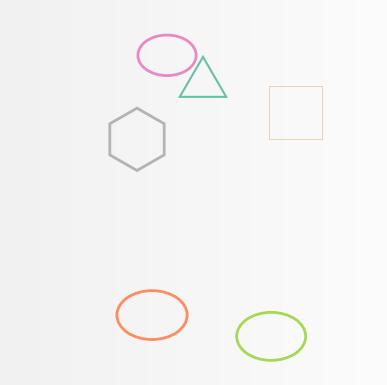[{"shape": "triangle", "thickness": 1.5, "radius": 0.35, "center": [0.524, 0.783]}, {"shape": "oval", "thickness": 2, "radius": 0.45, "center": [0.392, 0.182]}, {"shape": "oval", "thickness": 2, "radius": 0.38, "center": [0.431, 0.856]}, {"shape": "oval", "thickness": 2, "radius": 0.45, "center": [0.7, 0.126]}, {"shape": "square", "thickness": 0.5, "radius": 0.34, "center": [0.762, 0.708]}, {"shape": "hexagon", "thickness": 2, "radius": 0.41, "center": [0.354, 0.638]}]